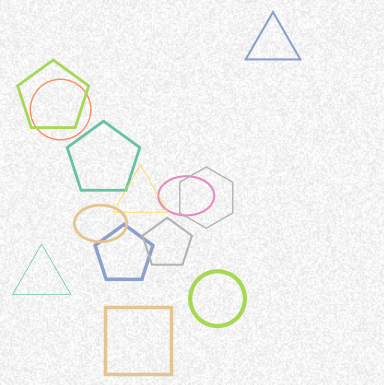[{"shape": "triangle", "thickness": 0.5, "radius": 0.44, "center": [0.108, 0.279]}, {"shape": "pentagon", "thickness": 2, "radius": 0.5, "center": [0.269, 0.586]}, {"shape": "circle", "thickness": 1, "radius": 0.39, "center": [0.157, 0.715]}, {"shape": "triangle", "thickness": 1.5, "radius": 0.41, "center": [0.709, 0.887]}, {"shape": "pentagon", "thickness": 2.5, "radius": 0.39, "center": [0.322, 0.338]}, {"shape": "oval", "thickness": 1.5, "radius": 0.36, "center": [0.484, 0.491]}, {"shape": "pentagon", "thickness": 2, "radius": 0.49, "center": [0.138, 0.747]}, {"shape": "circle", "thickness": 3, "radius": 0.36, "center": [0.565, 0.224]}, {"shape": "triangle", "thickness": 0.5, "radius": 0.41, "center": [0.365, 0.49]}, {"shape": "oval", "thickness": 2, "radius": 0.34, "center": [0.261, 0.42]}, {"shape": "square", "thickness": 2.5, "radius": 0.43, "center": [0.359, 0.116]}, {"shape": "pentagon", "thickness": 1.5, "radius": 0.34, "center": [0.434, 0.367]}, {"shape": "hexagon", "thickness": 1, "radius": 0.4, "center": [0.536, 0.487]}]